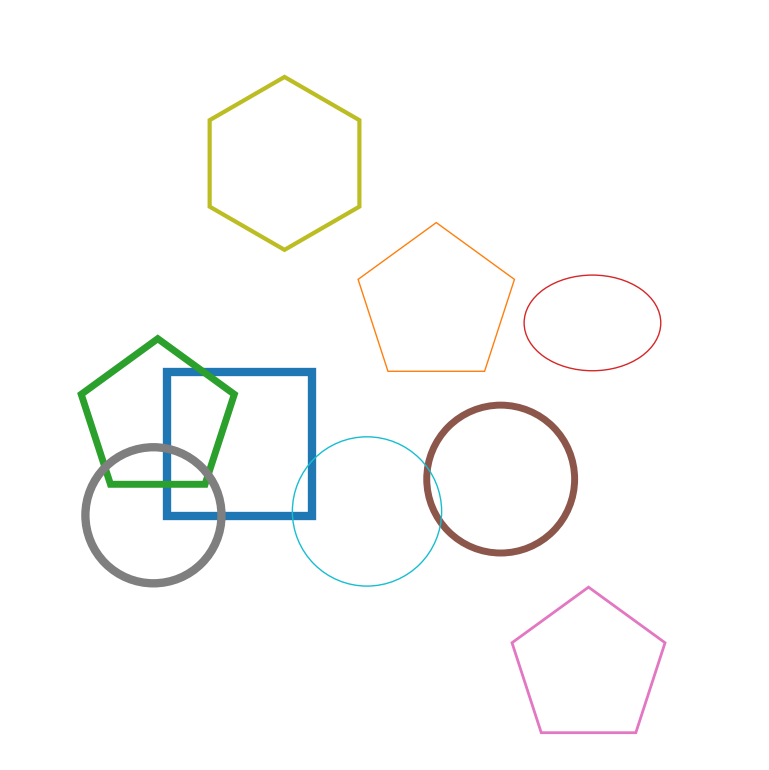[{"shape": "square", "thickness": 3, "radius": 0.47, "center": [0.311, 0.424]}, {"shape": "pentagon", "thickness": 0.5, "radius": 0.53, "center": [0.567, 0.604]}, {"shape": "pentagon", "thickness": 2.5, "radius": 0.52, "center": [0.205, 0.456]}, {"shape": "oval", "thickness": 0.5, "radius": 0.44, "center": [0.769, 0.581]}, {"shape": "circle", "thickness": 2.5, "radius": 0.48, "center": [0.65, 0.378]}, {"shape": "pentagon", "thickness": 1, "radius": 0.52, "center": [0.764, 0.133]}, {"shape": "circle", "thickness": 3, "radius": 0.44, "center": [0.199, 0.331]}, {"shape": "hexagon", "thickness": 1.5, "radius": 0.56, "center": [0.37, 0.788]}, {"shape": "circle", "thickness": 0.5, "radius": 0.48, "center": [0.477, 0.336]}]